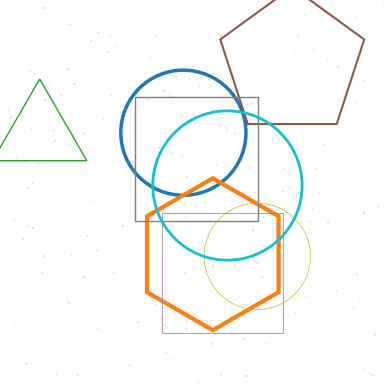[{"shape": "circle", "thickness": 2.5, "radius": 0.81, "center": [0.476, 0.655]}, {"shape": "hexagon", "thickness": 3, "radius": 0.99, "center": [0.553, 0.34]}, {"shape": "triangle", "thickness": 1, "radius": 0.71, "center": [0.103, 0.653]}, {"shape": "square", "thickness": 0.5, "radius": 0.78, "center": [0.577, 0.291]}, {"shape": "pentagon", "thickness": 1.5, "radius": 0.98, "center": [0.759, 0.837]}, {"shape": "square", "thickness": 1, "radius": 0.8, "center": [0.511, 0.587]}, {"shape": "circle", "thickness": 0.5, "radius": 0.69, "center": [0.668, 0.334]}, {"shape": "circle", "thickness": 2, "radius": 0.97, "center": [0.591, 0.518]}]